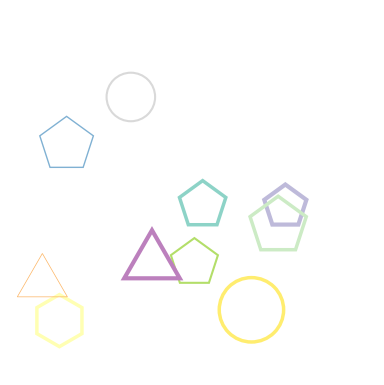[{"shape": "pentagon", "thickness": 2.5, "radius": 0.32, "center": [0.526, 0.468]}, {"shape": "hexagon", "thickness": 2.5, "radius": 0.34, "center": [0.154, 0.167]}, {"shape": "pentagon", "thickness": 3, "radius": 0.29, "center": [0.741, 0.463]}, {"shape": "pentagon", "thickness": 1, "radius": 0.37, "center": [0.173, 0.625]}, {"shape": "triangle", "thickness": 0.5, "radius": 0.38, "center": [0.11, 0.267]}, {"shape": "pentagon", "thickness": 1.5, "radius": 0.32, "center": [0.505, 0.317]}, {"shape": "circle", "thickness": 1.5, "radius": 0.32, "center": [0.34, 0.748]}, {"shape": "triangle", "thickness": 3, "radius": 0.42, "center": [0.395, 0.319]}, {"shape": "pentagon", "thickness": 2.5, "radius": 0.38, "center": [0.723, 0.413]}, {"shape": "circle", "thickness": 2.5, "radius": 0.42, "center": [0.653, 0.195]}]